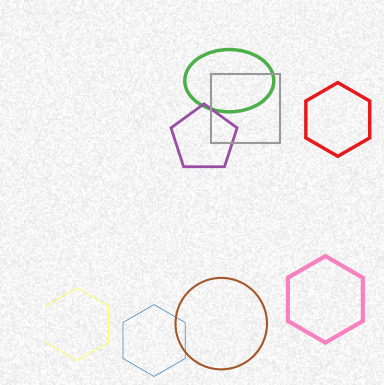[{"shape": "hexagon", "thickness": 2.5, "radius": 0.48, "center": [0.877, 0.69]}, {"shape": "hexagon", "thickness": 0.5, "radius": 0.47, "center": [0.4, 0.116]}, {"shape": "oval", "thickness": 2.5, "radius": 0.58, "center": [0.596, 0.79]}, {"shape": "pentagon", "thickness": 2, "radius": 0.45, "center": [0.53, 0.64]}, {"shape": "hexagon", "thickness": 0.5, "radius": 0.47, "center": [0.2, 0.158]}, {"shape": "circle", "thickness": 1.5, "radius": 0.59, "center": [0.575, 0.159]}, {"shape": "hexagon", "thickness": 3, "radius": 0.56, "center": [0.845, 0.222]}, {"shape": "square", "thickness": 1.5, "radius": 0.45, "center": [0.637, 0.717]}]